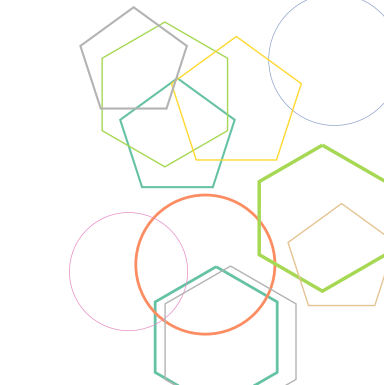[{"shape": "pentagon", "thickness": 1.5, "radius": 0.78, "center": [0.461, 0.64]}, {"shape": "hexagon", "thickness": 2, "radius": 0.91, "center": [0.562, 0.124]}, {"shape": "circle", "thickness": 2, "radius": 0.9, "center": [0.533, 0.313]}, {"shape": "circle", "thickness": 0.5, "radius": 0.85, "center": [0.869, 0.845]}, {"shape": "circle", "thickness": 0.5, "radius": 0.77, "center": [0.334, 0.295]}, {"shape": "hexagon", "thickness": 2.5, "radius": 0.95, "center": [0.837, 0.433]}, {"shape": "hexagon", "thickness": 1, "radius": 0.94, "center": [0.428, 0.755]}, {"shape": "pentagon", "thickness": 1, "radius": 0.89, "center": [0.614, 0.728]}, {"shape": "pentagon", "thickness": 1, "radius": 0.73, "center": [0.887, 0.325]}, {"shape": "hexagon", "thickness": 1, "radius": 0.98, "center": [0.599, 0.113]}, {"shape": "pentagon", "thickness": 1.5, "radius": 0.73, "center": [0.347, 0.836]}]